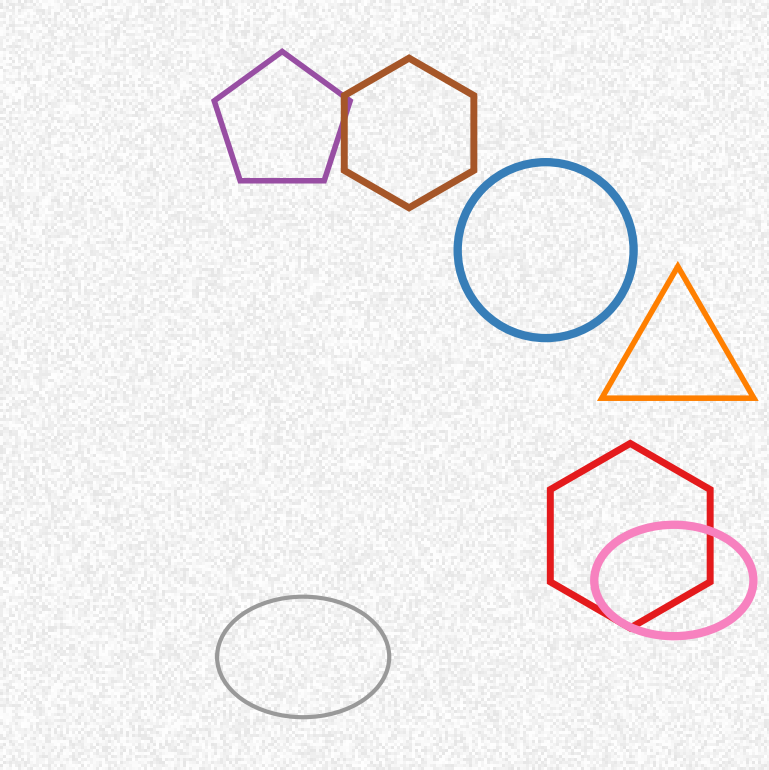[{"shape": "hexagon", "thickness": 2.5, "radius": 0.6, "center": [0.819, 0.304]}, {"shape": "circle", "thickness": 3, "radius": 0.57, "center": [0.709, 0.675]}, {"shape": "pentagon", "thickness": 2, "radius": 0.46, "center": [0.366, 0.84]}, {"shape": "triangle", "thickness": 2, "radius": 0.57, "center": [0.88, 0.54]}, {"shape": "hexagon", "thickness": 2.5, "radius": 0.49, "center": [0.531, 0.827]}, {"shape": "oval", "thickness": 3, "radius": 0.52, "center": [0.875, 0.246]}, {"shape": "oval", "thickness": 1.5, "radius": 0.56, "center": [0.394, 0.147]}]